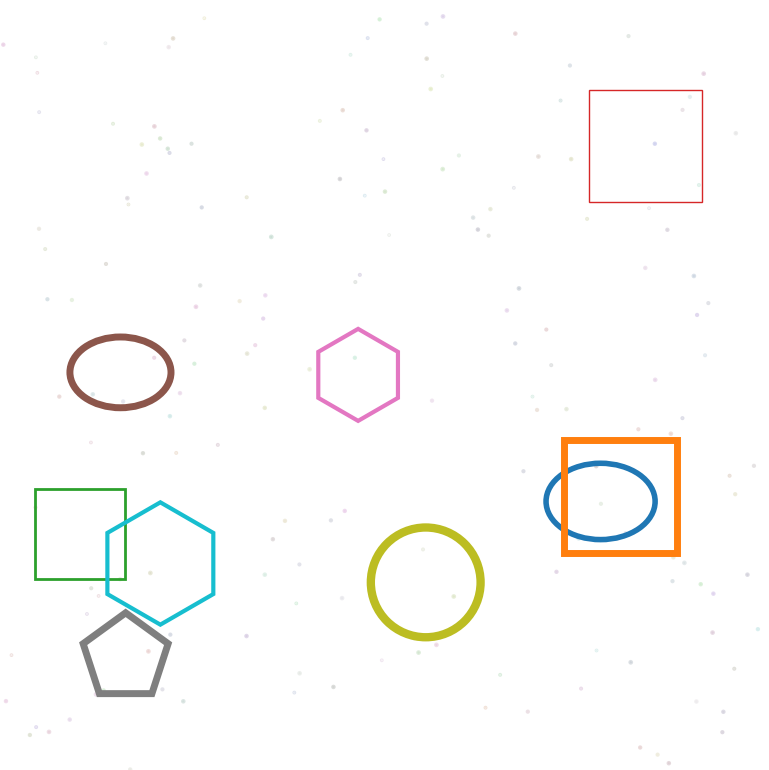[{"shape": "oval", "thickness": 2, "radius": 0.35, "center": [0.78, 0.349]}, {"shape": "square", "thickness": 2.5, "radius": 0.37, "center": [0.806, 0.356]}, {"shape": "square", "thickness": 1, "radius": 0.29, "center": [0.104, 0.307]}, {"shape": "square", "thickness": 0.5, "radius": 0.37, "center": [0.839, 0.81]}, {"shape": "oval", "thickness": 2.5, "radius": 0.33, "center": [0.156, 0.516]}, {"shape": "hexagon", "thickness": 1.5, "radius": 0.3, "center": [0.465, 0.513]}, {"shape": "pentagon", "thickness": 2.5, "radius": 0.29, "center": [0.163, 0.146]}, {"shape": "circle", "thickness": 3, "radius": 0.36, "center": [0.553, 0.244]}, {"shape": "hexagon", "thickness": 1.5, "radius": 0.4, "center": [0.208, 0.268]}]